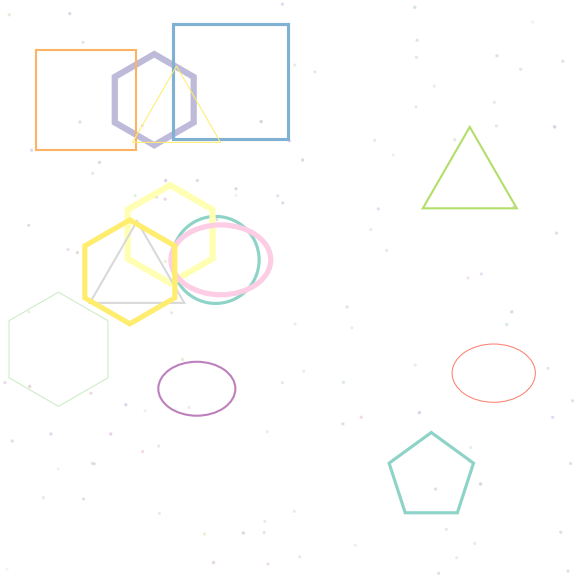[{"shape": "circle", "thickness": 1.5, "radius": 0.38, "center": [0.373, 0.549]}, {"shape": "pentagon", "thickness": 1.5, "radius": 0.38, "center": [0.747, 0.173]}, {"shape": "hexagon", "thickness": 3, "radius": 0.42, "center": [0.295, 0.594]}, {"shape": "hexagon", "thickness": 3, "radius": 0.39, "center": [0.267, 0.827]}, {"shape": "oval", "thickness": 0.5, "radius": 0.36, "center": [0.855, 0.353]}, {"shape": "square", "thickness": 1.5, "radius": 0.5, "center": [0.4, 0.858]}, {"shape": "square", "thickness": 1, "radius": 0.43, "center": [0.149, 0.826]}, {"shape": "triangle", "thickness": 1, "radius": 0.47, "center": [0.813, 0.685]}, {"shape": "oval", "thickness": 2.5, "radius": 0.43, "center": [0.382, 0.549]}, {"shape": "triangle", "thickness": 1, "radius": 0.47, "center": [0.237, 0.522]}, {"shape": "oval", "thickness": 1, "radius": 0.33, "center": [0.341, 0.326]}, {"shape": "hexagon", "thickness": 0.5, "radius": 0.49, "center": [0.101, 0.394]}, {"shape": "hexagon", "thickness": 2.5, "radius": 0.45, "center": [0.225, 0.528]}, {"shape": "triangle", "thickness": 0.5, "radius": 0.44, "center": [0.306, 0.797]}]